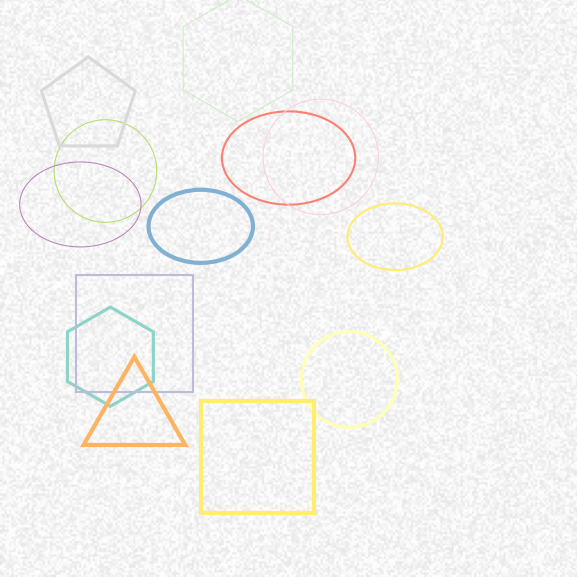[{"shape": "hexagon", "thickness": 1.5, "radius": 0.43, "center": [0.191, 0.382]}, {"shape": "circle", "thickness": 1.5, "radius": 0.41, "center": [0.605, 0.342]}, {"shape": "square", "thickness": 1, "radius": 0.51, "center": [0.233, 0.422]}, {"shape": "oval", "thickness": 1, "radius": 0.58, "center": [0.5, 0.726]}, {"shape": "oval", "thickness": 2, "radius": 0.45, "center": [0.348, 0.607]}, {"shape": "triangle", "thickness": 2, "radius": 0.51, "center": [0.233, 0.279]}, {"shape": "circle", "thickness": 0.5, "radius": 0.44, "center": [0.183, 0.703]}, {"shape": "circle", "thickness": 0.5, "radius": 0.5, "center": [0.555, 0.727]}, {"shape": "pentagon", "thickness": 1.5, "radius": 0.43, "center": [0.153, 0.815]}, {"shape": "oval", "thickness": 0.5, "radius": 0.53, "center": [0.139, 0.645]}, {"shape": "hexagon", "thickness": 0.5, "radius": 0.55, "center": [0.412, 0.898]}, {"shape": "square", "thickness": 2, "radius": 0.49, "center": [0.446, 0.208]}, {"shape": "oval", "thickness": 1, "radius": 0.41, "center": [0.684, 0.589]}]